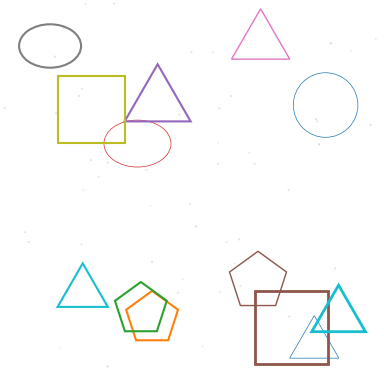[{"shape": "circle", "thickness": 0.5, "radius": 0.42, "center": [0.846, 0.727]}, {"shape": "triangle", "thickness": 0.5, "radius": 0.37, "center": [0.816, 0.107]}, {"shape": "pentagon", "thickness": 1.5, "radius": 0.35, "center": [0.395, 0.174]}, {"shape": "pentagon", "thickness": 1.5, "radius": 0.35, "center": [0.366, 0.197]}, {"shape": "oval", "thickness": 0.5, "radius": 0.44, "center": [0.357, 0.627]}, {"shape": "triangle", "thickness": 1.5, "radius": 0.5, "center": [0.409, 0.734]}, {"shape": "square", "thickness": 2, "radius": 0.48, "center": [0.757, 0.149]}, {"shape": "pentagon", "thickness": 1, "radius": 0.39, "center": [0.67, 0.269]}, {"shape": "triangle", "thickness": 1, "radius": 0.44, "center": [0.677, 0.89]}, {"shape": "oval", "thickness": 1.5, "radius": 0.4, "center": [0.13, 0.881]}, {"shape": "square", "thickness": 1.5, "radius": 0.43, "center": [0.238, 0.715]}, {"shape": "triangle", "thickness": 1.5, "radius": 0.38, "center": [0.215, 0.241]}, {"shape": "triangle", "thickness": 2, "radius": 0.4, "center": [0.879, 0.179]}]